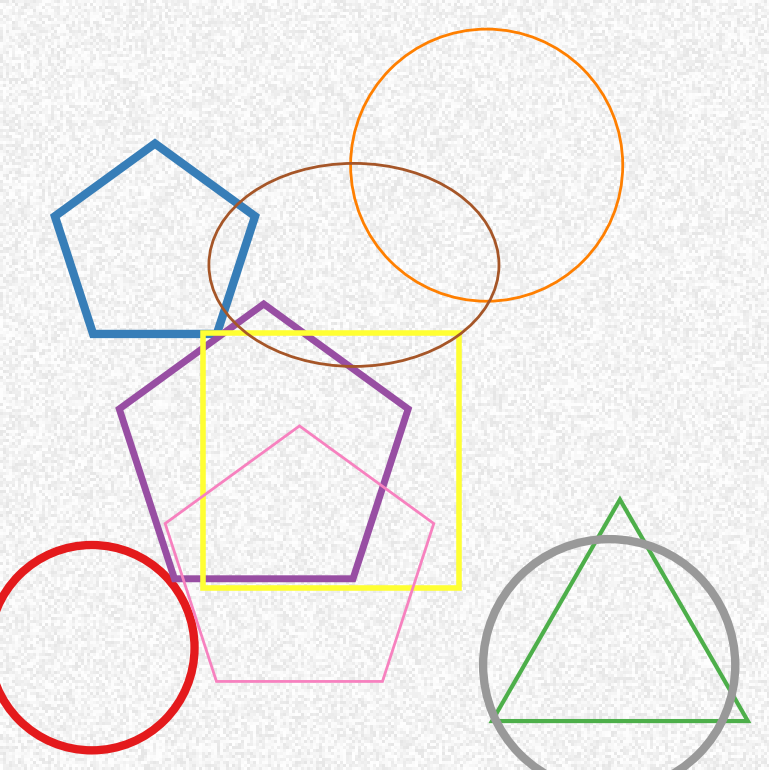[{"shape": "circle", "thickness": 3, "radius": 0.67, "center": [0.119, 0.159]}, {"shape": "pentagon", "thickness": 3, "radius": 0.68, "center": [0.201, 0.677]}, {"shape": "triangle", "thickness": 1.5, "radius": 0.96, "center": [0.805, 0.159]}, {"shape": "pentagon", "thickness": 2.5, "radius": 0.99, "center": [0.343, 0.408]}, {"shape": "circle", "thickness": 1, "radius": 0.88, "center": [0.632, 0.785]}, {"shape": "square", "thickness": 2, "radius": 0.83, "center": [0.43, 0.402]}, {"shape": "oval", "thickness": 1, "radius": 0.94, "center": [0.46, 0.656]}, {"shape": "pentagon", "thickness": 1, "radius": 0.92, "center": [0.389, 0.263]}, {"shape": "circle", "thickness": 3, "radius": 0.82, "center": [0.791, 0.136]}]